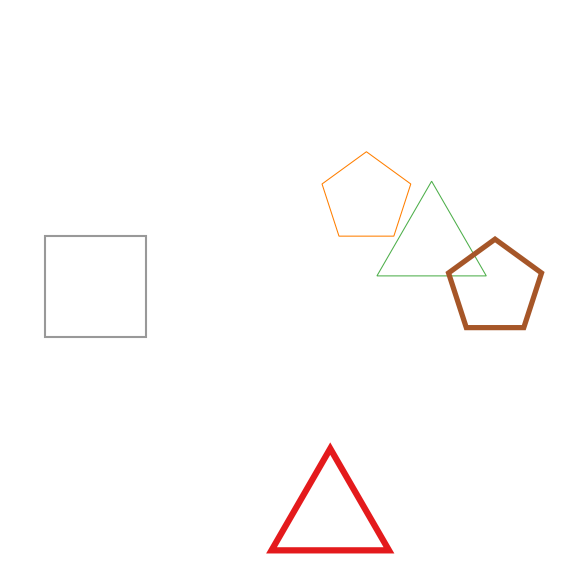[{"shape": "triangle", "thickness": 3, "radius": 0.59, "center": [0.572, 0.105]}, {"shape": "triangle", "thickness": 0.5, "radius": 0.55, "center": [0.747, 0.576]}, {"shape": "pentagon", "thickness": 0.5, "radius": 0.4, "center": [0.634, 0.656]}, {"shape": "pentagon", "thickness": 2.5, "radius": 0.42, "center": [0.857, 0.5]}, {"shape": "square", "thickness": 1, "radius": 0.44, "center": [0.165, 0.503]}]